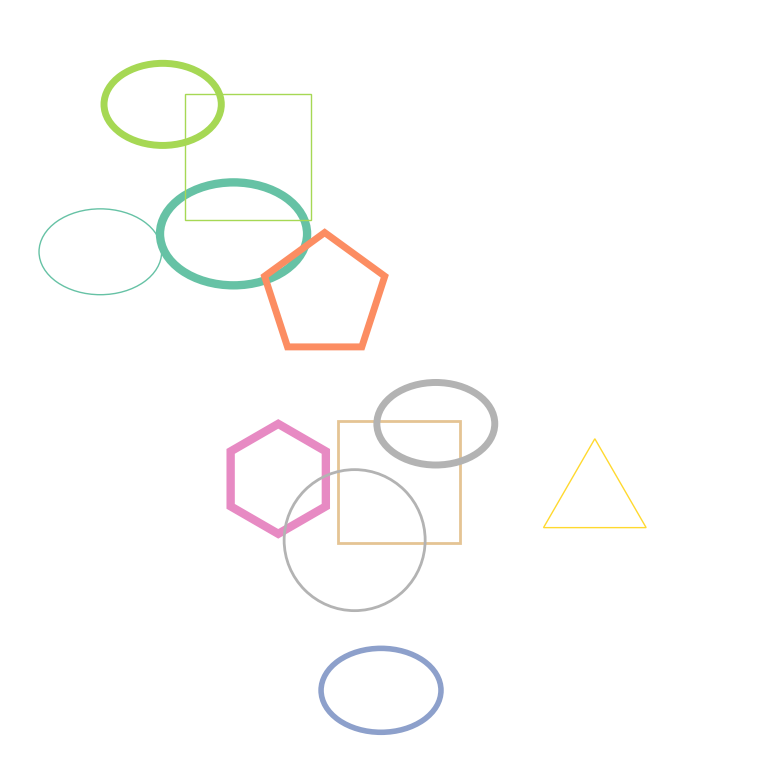[{"shape": "oval", "thickness": 3, "radius": 0.48, "center": [0.303, 0.696]}, {"shape": "oval", "thickness": 0.5, "radius": 0.4, "center": [0.13, 0.673]}, {"shape": "pentagon", "thickness": 2.5, "radius": 0.41, "center": [0.422, 0.616]}, {"shape": "oval", "thickness": 2, "radius": 0.39, "center": [0.495, 0.103]}, {"shape": "hexagon", "thickness": 3, "radius": 0.36, "center": [0.361, 0.378]}, {"shape": "square", "thickness": 0.5, "radius": 0.41, "center": [0.322, 0.796]}, {"shape": "oval", "thickness": 2.5, "radius": 0.38, "center": [0.211, 0.864]}, {"shape": "triangle", "thickness": 0.5, "radius": 0.38, "center": [0.773, 0.353]}, {"shape": "square", "thickness": 1, "radius": 0.39, "center": [0.518, 0.374]}, {"shape": "oval", "thickness": 2.5, "radius": 0.38, "center": [0.566, 0.45]}, {"shape": "circle", "thickness": 1, "radius": 0.46, "center": [0.461, 0.299]}]